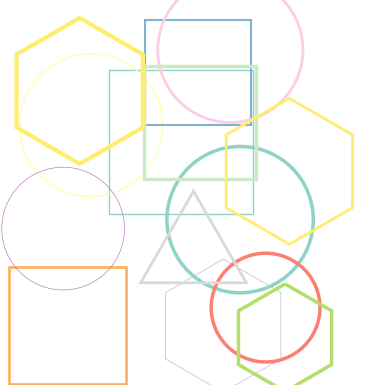[{"shape": "square", "thickness": 1, "radius": 0.94, "center": [0.47, 0.632]}, {"shape": "circle", "thickness": 2.5, "radius": 0.95, "center": [0.624, 0.43]}, {"shape": "circle", "thickness": 1, "radius": 0.93, "center": [0.236, 0.675]}, {"shape": "hexagon", "thickness": 0.5, "radius": 0.86, "center": [0.58, 0.154]}, {"shape": "circle", "thickness": 2.5, "radius": 0.71, "center": [0.69, 0.201]}, {"shape": "square", "thickness": 1.5, "radius": 0.69, "center": [0.515, 0.812]}, {"shape": "square", "thickness": 2, "radius": 0.76, "center": [0.176, 0.154]}, {"shape": "hexagon", "thickness": 2.5, "radius": 0.7, "center": [0.74, 0.123]}, {"shape": "circle", "thickness": 2, "radius": 0.94, "center": [0.598, 0.871]}, {"shape": "triangle", "thickness": 2, "radius": 0.79, "center": [0.503, 0.345]}, {"shape": "circle", "thickness": 0.5, "radius": 0.8, "center": [0.164, 0.406]}, {"shape": "square", "thickness": 2.5, "radius": 0.73, "center": [0.519, 0.681]}, {"shape": "hexagon", "thickness": 3, "radius": 0.95, "center": [0.207, 0.764]}, {"shape": "hexagon", "thickness": 2, "radius": 0.95, "center": [0.752, 0.555]}]